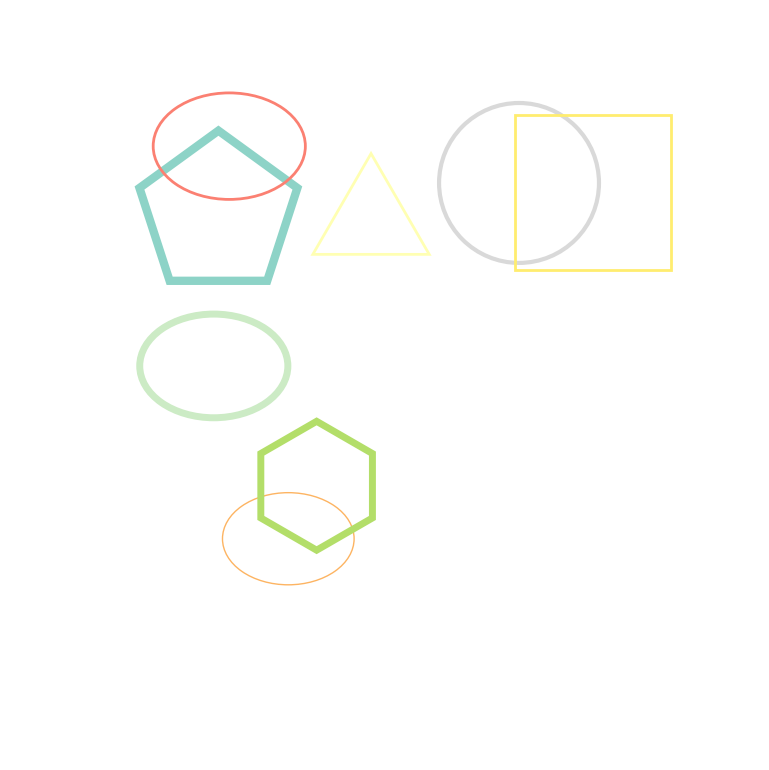[{"shape": "pentagon", "thickness": 3, "radius": 0.54, "center": [0.284, 0.723]}, {"shape": "triangle", "thickness": 1, "radius": 0.44, "center": [0.482, 0.713]}, {"shape": "oval", "thickness": 1, "radius": 0.49, "center": [0.298, 0.81]}, {"shape": "oval", "thickness": 0.5, "radius": 0.43, "center": [0.374, 0.3]}, {"shape": "hexagon", "thickness": 2.5, "radius": 0.42, "center": [0.411, 0.369]}, {"shape": "circle", "thickness": 1.5, "radius": 0.52, "center": [0.674, 0.762]}, {"shape": "oval", "thickness": 2.5, "radius": 0.48, "center": [0.278, 0.525]}, {"shape": "square", "thickness": 1, "radius": 0.5, "center": [0.77, 0.75]}]